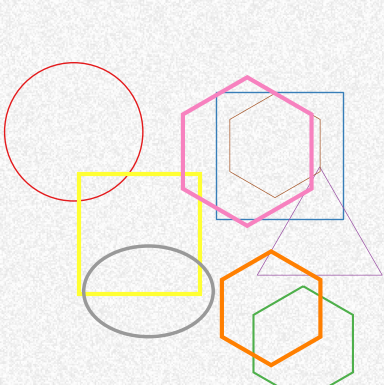[{"shape": "circle", "thickness": 1, "radius": 0.9, "center": [0.191, 0.658]}, {"shape": "square", "thickness": 1, "radius": 0.82, "center": [0.726, 0.597]}, {"shape": "hexagon", "thickness": 1.5, "radius": 0.75, "center": [0.788, 0.107]}, {"shape": "triangle", "thickness": 0.5, "radius": 0.94, "center": [0.83, 0.379]}, {"shape": "hexagon", "thickness": 3, "radius": 0.74, "center": [0.704, 0.199]}, {"shape": "square", "thickness": 3, "radius": 0.78, "center": [0.362, 0.392]}, {"shape": "hexagon", "thickness": 0.5, "radius": 0.68, "center": [0.714, 0.622]}, {"shape": "hexagon", "thickness": 3, "radius": 0.96, "center": [0.642, 0.606]}, {"shape": "oval", "thickness": 2.5, "radius": 0.84, "center": [0.386, 0.243]}]